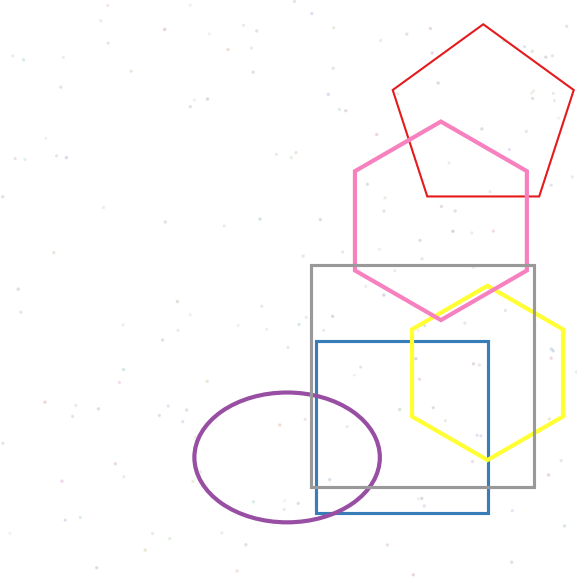[{"shape": "pentagon", "thickness": 1, "radius": 0.82, "center": [0.837, 0.792]}, {"shape": "square", "thickness": 1.5, "radius": 0.74, "center": [0.696, 0.26]}, {"shape": "oval", "thickness": 2, "radius": 0.8, "center": [0.497, 0.207]}, {"shape": "hexagon", "thickness": 2, "radius": 0.75, "center": [0.844, 0.353]}, {"shape": "hexagon", "thickness": 2, "radius": 0.86, "center": [0.763, 0.617]}, {"shape": "square", "thickness": 1.5, "radius": 0.96, "center": [0.732, 0.349]}]